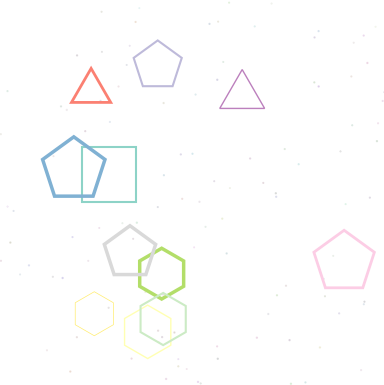[{"shape": "square", "thickness": 1.5, "radius": 0.35, "center": [0.283, 0.547]}, {"shape": "hexagon", "thickness": 1, "radius": 0.35, "center": [0.384, 0.138]}, {"shape": "pentagon", "thickness": 1.5, "radius": 0.33, "center": [0.41, 0.829]}, {"shape": "triangle", "thickness": 2, "radius": 0.29, "center": [0.237, 0.763]}, {"shape": "pentagon", "thickness": 2.5, "radius": 0.43, "center": [0.192, 0.559]}, {"shape": "hexagon", "thickness": 2.5, "radius": 0.33, "center": [0.42, 0.289]}, {"shape": "pentagon", "thickness": 2, "radius": 0.41, "center": [0.894, 0.319]}, {"shape": "pentagon", "thickness": 2.5, "radius": 0.35, "center": [0.338, 0.344]}, {"shape": "triangle", "thickness": 1, "radius": 0.34, "center": [0.629, 0.752]}, {"shape": "hexagon", "thickness": 1.5, "radius": 0.34, "center": [0.424, 0.171]}, {"shape": "hexagon", "thickness": 0.5, "radius": 0.29, "center": [0.245, 0.185]}]